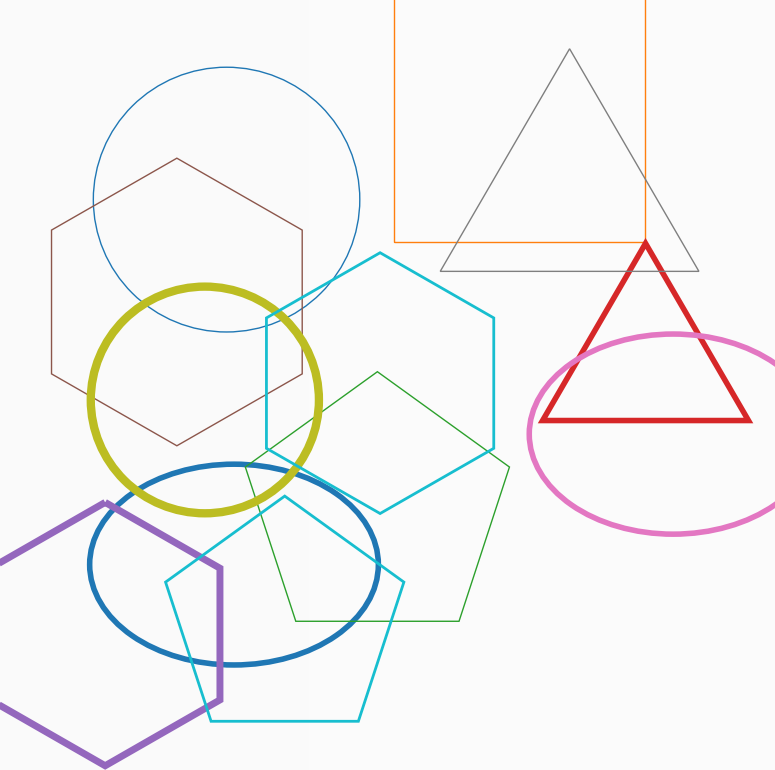[{"shape": "circle", "thickness": 0.5, "radius": 0.86, "center": [0.292, 0.741]}, {"shape": "oval", "thickness": 2, "radius": 0.93, "center": [0.302, 0.267]}, {"shape": "square", "thickness": 0.5, "radius": 0.81, "center": [0.67, 0.847]}, {"shape": "pentagon", "thickness": 0.5, "radius": 0.9, "center": [0.487, 0.338]}, {"shape": "triangle", "thickness": 2, "radius": 0.77, "center": [0.833, 0.531]}, {"shape": "hexagon", "thickness": 2.5, "radius": 0.86, "center": [0.136, 0.177]}, {"shape": "hexagon", "thickness": 0.5, "radius": 0.93, "center": [0.228, 0.608]}, {"shape": "oval", "thickness": 2, "radius": 0.93, "center": [0.869, 0.436]}, {"shape": "triangle", "thickness": 0.5, "radius": 0.96, "center": [0.735, 0.744]}, {"shape": "circle", "thickness": 3, "radius": 0.74, "center": [0.264, 0.481]}, {"shape": "pentagon", "thickness": 1, "radius": 0.81, "center": [0.367, 0.194]}, {"shape": "hexagon", "thickness": 1, "radius": 0.85, "center": [0.49, 0.502]}]